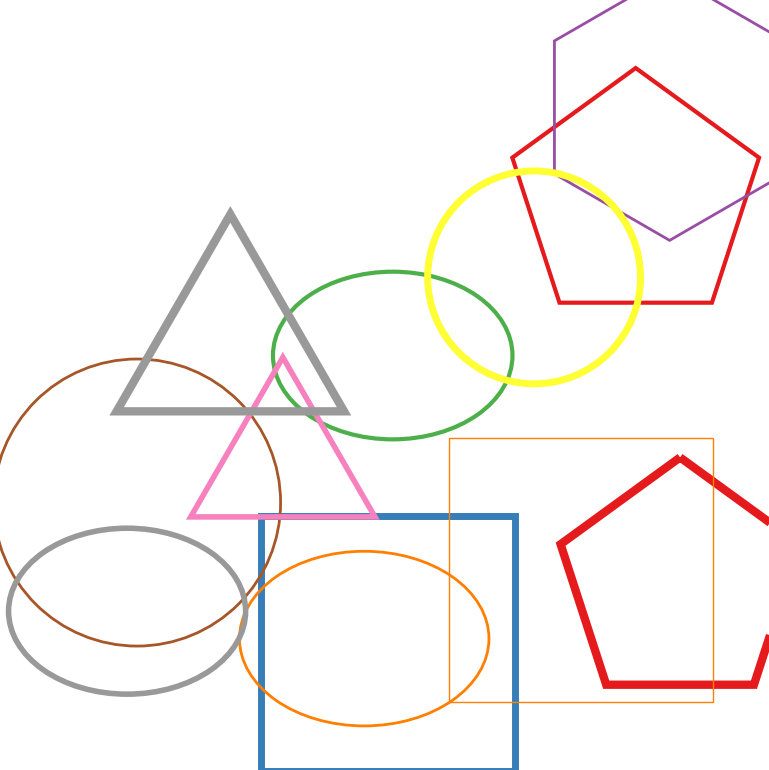[{"shape": "pentagon", "thickness": 1.5, "radius": 0.84, "center": [0.826, 0.743]}, {"shape": "pentagon", "thickness": 3, "radius": 0.82, "center": [0.883, 0.243]}, {"shape": "square", "thickness": 2.5, "radius": 0.83, "center": [0.503, 0.164]}, {"shape": "oval", "thickness": 1.5, "radius": 0.78, "center": [0.51, 0.538]}, {"shape": "hexagon", "thickness": 1, "radius": 0.86, "center": [0.87, 0.861]}, {"shape": "square", "thickness": 0.5, "radius": 0.86, "center": [0.754, 0.26]}, {"shape": "oval", "thickness": 1, "radius": 0.81, "center": [0.473, 0.171]}, {"shape": "circle", "thickness": 2.5, "radius": 0.69, "center": [0.694, 0.64]}, {"shape": "circle", "thickness": 1, "radius": 0.93, "center": [0.178, 0.347]}, {"shape": "triangle", "thickness": 2, "radius": 0.69, "center": [0.367, 0.398]}, {"shape": "triangle", "thickness": 3, "radius": 0.85, "center": [0.299, 0.551]}, {"shape": "oval", "thickness": 2, "radius": 0.77, "center": [0.165, 0.206]}]